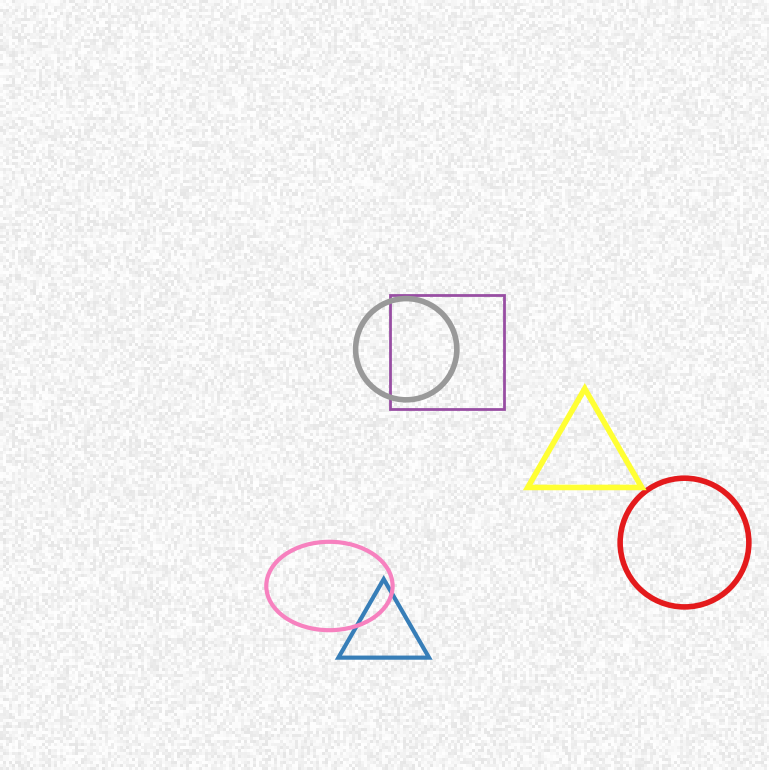[{"shape": "circle", "thickness": 2, "radius": 0.42, "center": [0.889, 0.295]}, {"shape": "triangle", "thickness": 1.5, "radius": 0.34, "center": [0.498, 0.18]}, {"shape": "square", "thickness": 1, "radius": 0.37, "center": [0.58, 0.543]}, {"shape": "triangle", "thickness": 2, "radius": 0.43, "center": [0.759, 0.41]}, {"shape": "oval", "thickness": 1.5, "radius": 0.41, "center": [0.428, 0.239]}, {"shape": "circle", "thickness": 2, "radius": 0.33, "center": [0.528, 0.546]}]